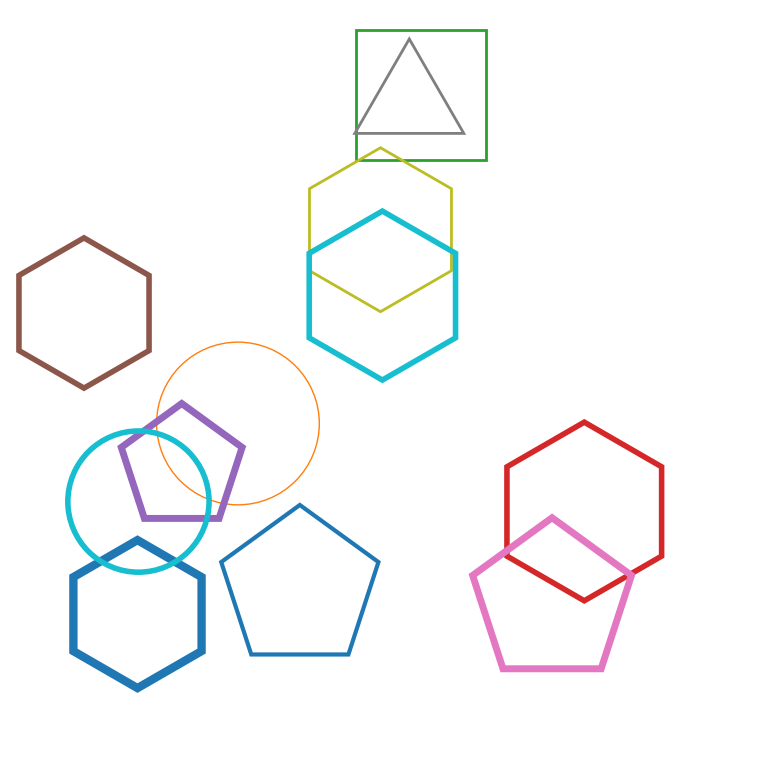[{"shape": "pentagon", "thickness": 1.5, "radius": 0.54, "center": [0.389, 0.237]}, {"shape": "hexagon", "thickness": 3, "radius": 0.48, "center": [0.179, 0.202]}, {"shape": "circle", "thickness": 0.5, "radius": 0.53, "center": [0.309, 0.45]}, {"shape": "square", "thickness": 1, "radius": 0.42, "center": [0.547, 0.877]}, {"shape": "hexagon", "thickness": 2, "radius": 0.58, "center": [0.759, 0.336]}, {"shape": "pentagon", "thickness": 2.5, "radius": 0.41, "center": [0.236, 0.393]}, {"shape": "hexagon", "thickness": 2, "radius": 0.49, "center": [0.109, 0.594]}, {"shape": "pentagon", "thickness": 2.5, "radius": 0.54, "center": [0.717, 0.219]}, {"shape": "triangle", "thickness": 1, "radius": 0.41, "center": [0.532, 0.868]}, {"shape": "hexagon", "thickness": 1, "radius": 0.53, "center": [0.494, 0.702]}, {"shape": "circle", "thickness": 2, "radius": 0.46, "center": [0.18, 0.349]}, {"shape": "hexagon", "thickness": 2, "radius": 0.55, "center": [0.497, 0.616]}]